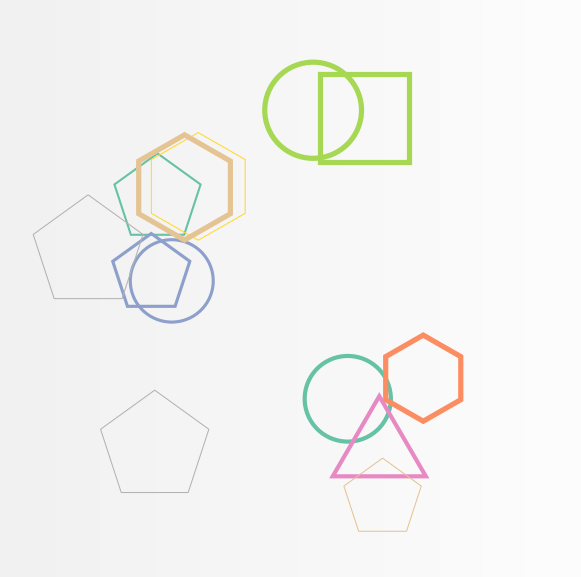[{"shape": "pentagon", "thickness": 1, "radius": 0.39, "center": [0.271, 0.656]}, {"shape": "circle", "thickness": 2, "radius": 0.37, "center": [0.598, 0.309]}, {"shape": "hexagon", "thickness": 2.5, "radius": 0.37, "center": [0.728, 0.344]}, {"shape": "pentagon", "thickness": 1.5, "radius": 0.35, "center": [0.26, 0.525]}, {"shape": "circle", "thickness": 1.5, "radius": 0.36, "center": [0.296, 0.513]}, {"shape": "triangle", "thickness": 2, "radius": 0.46, "center": [0.653, 0.221]}, {"shape": "circle", "thickness": 2.5, "radius": 0.42, "center": [0.539, 0.808]}, {"shape": "square", "thickness": 2.5, "radius": 0.38, "center": [0.627, 0.795]}, {"shape": "hexagon", "thickness": 0.5, "radius": 0.47, "center": [0.341, 0.676]}, {"shape": "hexagon", "thickness": 2.5, "radius": 0.46, "center": [0.317, 0.675]}, {"shape": "pentagon", "thickness": 0.5, "radius": 0.35, "center": [0.658, 0.136]}, {"shape": "pentagon", "thickness": 0.5, "radius": 0.5, "center": [0.152, 0.562]}, {"shape": "pentagon", "thickness": 0.5, "radius": 0.49, "center": [0.266, 0.226]}]